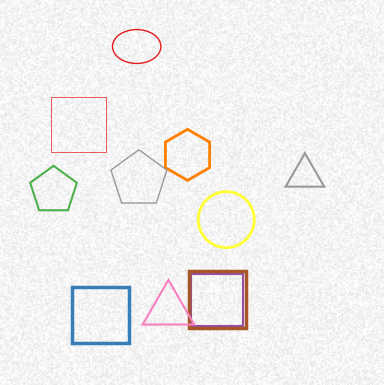[{"shape": "oval", "thickness": 1, "radius": 0.31, "center": [0.355, 0.879]}, {"shape": "square", "thickness": 0.5, "radius": 0.36, "center": [0.204, 0.676]}, {"shape": "square", "thickness": 2.5, "radius": 0.37, "center": [0.261, 0.182]}, {"shape": "pentagon", "thickness": 1.5, "radius": 0.32, "center": [0.139, 0.506]}, {"shape": "square", "thickness": 1.5, "radius": 0.34, "center": [0.564, 0.222]}, {"shape": "hexagon", "thickness": 2, "radius": 0.33, "center": [0.487, 0.598]}, {"shape": "circle", "thickness": 2, "radius": 0.36, "center": [0.588, 0.429]}, {"shape": "square", "thickness": 2.5, "radius": 0.37, "center": [0.566, 0.222]}, {"shape": "triangle", "thickness": 1.5, "radius": 0.39, "center": [0.438, 0.196]}, {"shape": "triangle", "thickness": 1.5, "radius": 0.29, "center": [0.792, 0.544]}, {"shape": "pentagon", "thickness": 1, "radius": 0.38, "center": [0.361, 0.535]}]